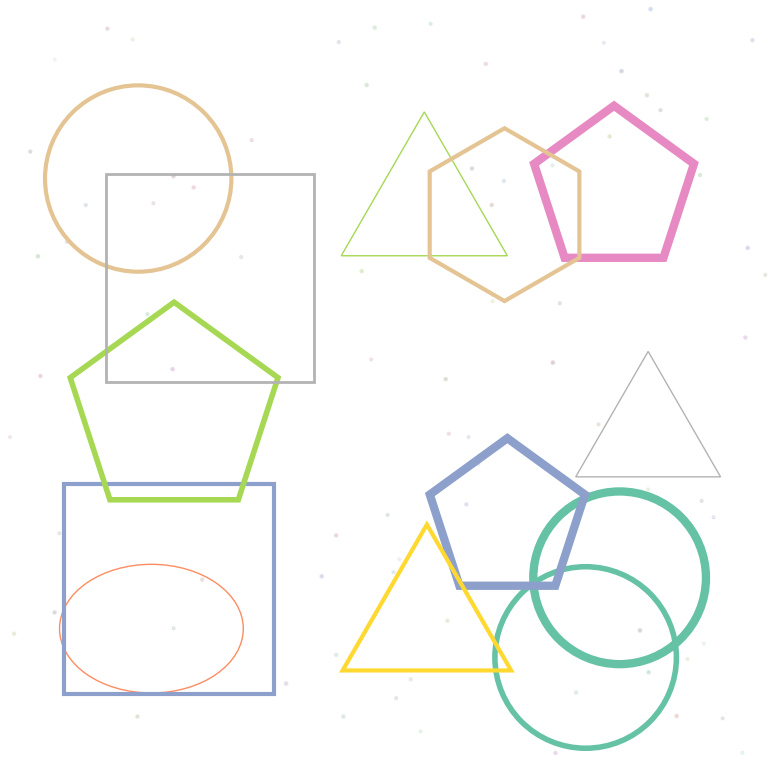[{"shape": "circle", "thickness": 3, "radius": 0.56, "center": [0.805, 0.25]}, {"shape": "circle", "thickness": 2, "radius": 0.59, "center": [0.761, 0.146]}, {"shape": "oval", "thickness": 0.5, "radius": 0.6, "center": [0.197, 0.184]}, {"shape": "pentagon", "thickness": 3, "radius": 0.53, "center": [0.659, 0.325]}, {"shape": "square", "thickness": 1.5, "radius": 0.68, "center": [0.22, 0.235]}, {"shape": "pentagon", "thickness": 3, "radius": 0.55, "center": [0.797, 0.754]}, {"shape": "triangle", "thickness": 0.5, "radius": 0.62, "center": [0.551, 0.73]}, {"shape": "pentagon", "thickness": 2, "radius": 0.71, "center": [0.226, 0.466]}, {"shape": "triangle", "thickness": 1.5, "radius": 0.63, "center": [0.554, 0.192]}, {"shape": "circle", "thickness": 1.5, "radius": 0.61, "center": [0.179, 0.768]}, {"shape": "hexagon", "thickness": 1.5, "radius": 0.56, "center": [0.655, 0.721]}, {"shape": "square", "thickness": 1, "radius": 0.68, "center": [0.272, 0.639]}, {"shape": "triangle", "thickness": 0.5, "radius": 0.54, "center": [0.842, 0.435]}]